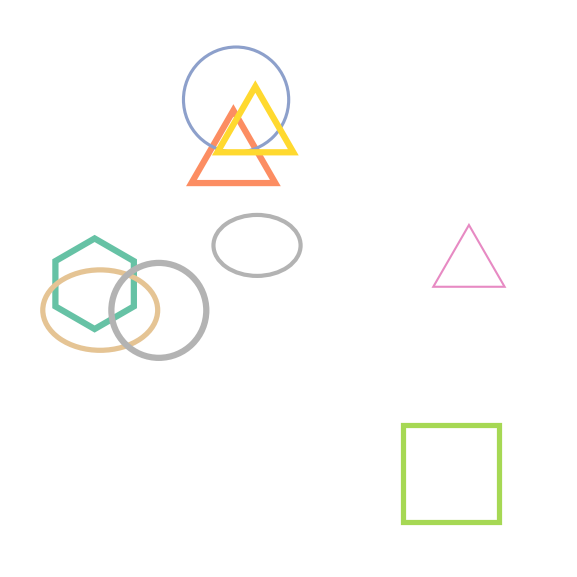[{"shape": "hexagon", "thickness": 3, "radius": 0.39, "center": [0.164, 0.508]}, {"shape": "triangle", "thickness": 3, "radius": 0.42, "center": [0.404, 0.724]}, {"shape": "circle", "thickness": 1.5, "radius": 0.46, "center": [0.409, 0.827]}, {"shape": "triangle", "thickness": 1, "radius": 0.36, "center": [0.812, 0.538]}, {"shape": "square", "thickness": 2.5, "radius": 0.42, "center": [0.781, 0.179]}, {"shape": "triangle", "thickness": 3, "radius": 0.38, "center": [0.442, 0.773]}, {"shape": "oval", "thickness": 2.5, "radius": 0.5, "center": [0.174, 0.462]}, {"shape": "circle", "thickness": 3, "radius": 0.41, "center": [0.275, 0.462]}, {"shape": "oval", "thickness": 2, "radius": 0.38, "center": [0.445, 0.574]}]